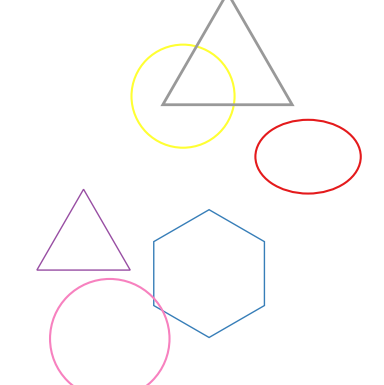[{"shape": "oval", "thickness": 1.5, "radius": 0.68, "center": [0.8, 0.593]}, {"shape": "hexagon", "thickness": 1, "radius": 0.83, "center": [0.543, 0.289]}, {"shape": "triangle", "thickness": 1, "radius": 0.7, "center": [0.217, 0.368]}, {"shape": "circle", "thickness": 1.5, "radius": 0.67, "center": [0.475, 0.75]}, {"shape": "circle", "thickness": 1.5, "radius": 0.78, "center": [0.285, 0.12]}, {"shape": "triangle", "thickness": 2, "radius": 0.97, "center": [0.591, 0.825]}]